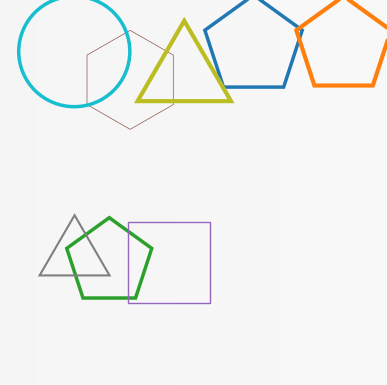[{"shape": "pentagon", "thickness": 2.5, "radius": 0.66, "center": [0.654, 0.881]}, {"shape": "pentagon", "thickness": 3, "radius": 0.64, "center": [0.887, 0.882]}, {"shape": "pentagon", "thickness": 2.5, "radius": 0.58, "center": [0.282, 0.319]}, {"shape": "square", "thickness": 1, "radius": 0.53, "center": [0.437, 0.318]}, {"shape": "hexagon", "thickness": 0.5, "radius": 0.64, "center": [0.336, 0.793]}, {"shape": "triangle", "thickness": 1.5, "radius": 0.52, "center": [0.192, 0.337]}, {"shape": "triangle", "thickness": 3, "radius": 0.7, "center": [0.475, 0.807]}, {"shape": "circle", "thickness": 2.5, "radius": 0.72, "center": [0.192, 0.866]}]